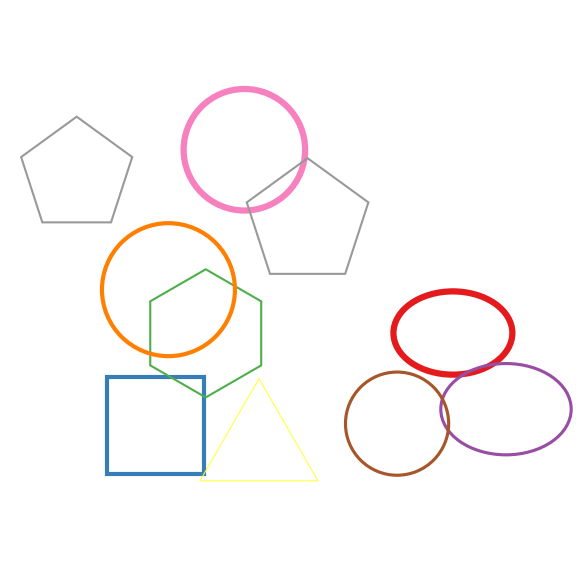[{"shape": "oval", "thickness": 3, "radius": 0.51, "center": [0.784, 0.422]}, {"shape": "square", "thickness": 2, "radius": 0.42, "center": [0.269, 0.262]}, {"shape": "hexagon", "thickness": 1, "radius": 0.55, "center": [0.356, 0.422]}, {"shape": "oval", "thickness": 1.5, "radius": 0.56, "center": [0.876, 0.291]}, {"shape": "circle", "thickness": 2, "radius": 0.58, "center": [0.292, 0.498]}, {"shape": "triangle", "thickness": 0.5, "radius": 0.59, "center": [0.448, 0.226]}, {"shape": "circle", "thickness": 1.5, "radius": 0.45, "center": [0.688, 0.266]}, {"shape": "circle", "thickness": 3, "radius": 0.53, "center": [0.423, 0.74]}, {"shape": "pentagon", "thickness": 1, "radius": 0.51, "center": [0.133, 0.696]}, {"shape": "pentagon", "thickness": 1, "radius": 0.55, "center": [0.533, 0.614]}]